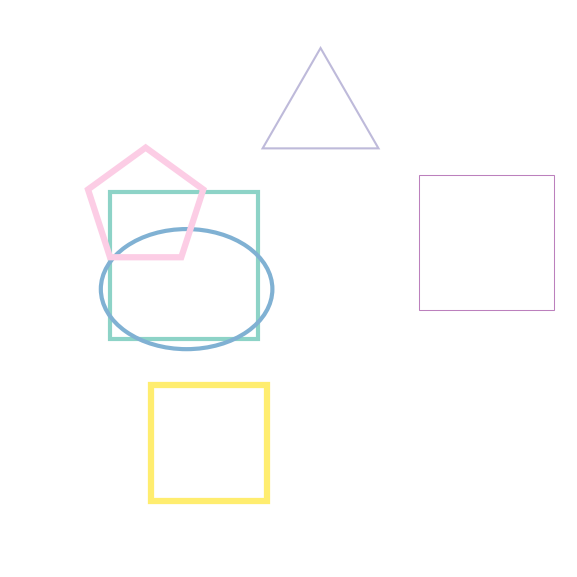[{"shape": "square", "thickness": 2, "radius": 0.64, "center": [0.318, 0.539]}, {"shape": "triangle", "thickness": 1, "radius": 0.58, "center": [0.555, 0.8]}, {"shape": "oval", "thickness": 2, "radius": 0.74, "center": [0.323, 0.499]}, {"shape": "pentagon", "thickness": 3, "radius": 0.52, "center": [0.252, 0.639]}, {"shape": "square", "thickness": 0.5, "radius": 0.59, "center": [0.842, 0.579]}, {"shape": "square", "thickness": 3, "radius": 0.5, "center": [0.362, 0.232]}]